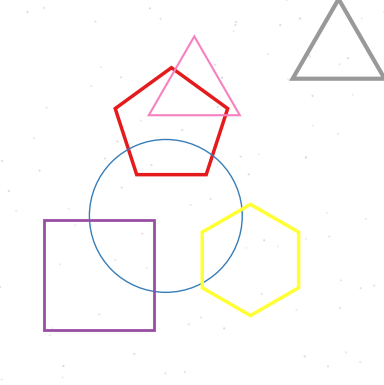[{"shape": "pentagon", "thickness": 2.5, "radius": 0.77, "center": [0.445, 0.671]}, {"shape": "circle", "thickness": 1, "radius": 0.99, "center": [0.431, 0.439]}, {"shape": "square", "thickness": 2, "radius": 0.71, "center": [0.258, 0.286]}, {"shape": "hexagon", "thickness": 2.5, "radius": 0.72, "center": [0.651, 0.325]}, {"shape": "triangle", "thickness": 1.5, "radius": 0.68, "center": [0.505, 0.769]}, {"shape": "triangle", "thickness": 3, "radius": 0.69, "center": [0.88, 0.865]}]